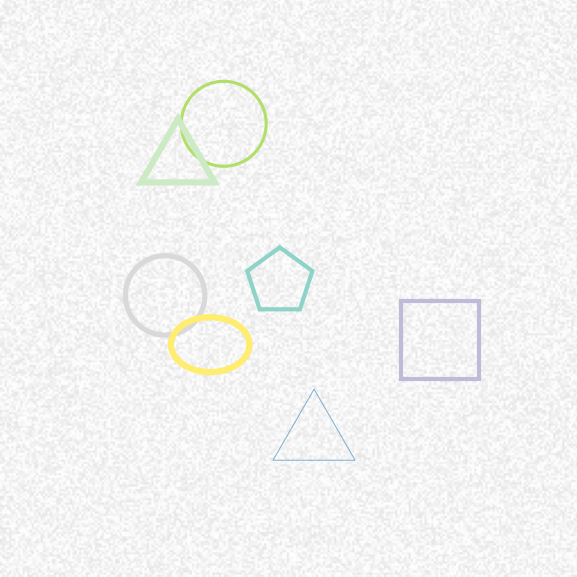[{"shape": "pentagon", "thickness": 2, "radius": 0.3, "center": [0.485, 0.511]}, {"shape": "square", "thickness": 2, "radius": 0.34, "center": [0.762, 0.411]}, {"shape": "triangle", "thickness": 0.5, "radius": 0.41, "center": [0.544, 0.243]}, {"shape": "circle", "thickness": 1.5, "radius": 0.37, "center": [0.387, 0.785]}, {"shape": "circle", "thickness": 2.5, "radius": 0.34, "center": [0.286, 0.488]}, {"shape": "triangle", "thickness": 3, "radius": 0.37, "center": [0.308, 0.72]}, {"shape": "oval", "thickness": 3, "radius": 0.34, "center": [0.364, 0.402]}]